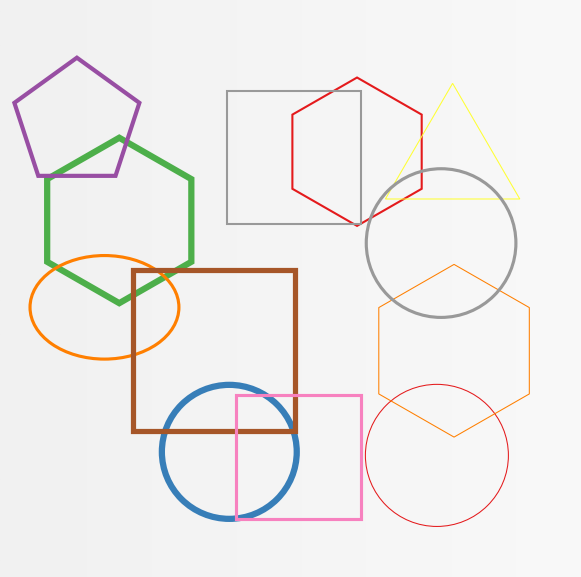[{"shape": "hexagon", "thickness": 1, "radius": 0.64, "center": [0.614, 0.736]}, {"shape": "circle", "thickness": 0.5, "radius": 0.62, "center": [0.752, 0.211]}, {"shape": "circle", "thickness": 3, "radius": 0.58, "center": [0.395, 0.217]}, {"shape": "hexagon", "thickness": 3, "radius": 0.72, "center": [0.205, 0.617]}, {"shape": "pentagon", "thickness": 2, "radius": 0.57, "center": [0.132, 0.786]}, {"shape": "hexagon", "thickness": 0.5, "radius": 0.75, "center": [0.781, 0.392]}, {"shape": "oval", "thickness": 1.5, "radius": 0.64, "center": [0.18, 0.467]}, {"shape": "triangle", "thickness": 0.5, "radius": 0.67, "center": [0.779, 0.721]}, {"shape": "square", "thickness": 2.5, "radius": 0.7, "center": [0.368, 0.392]}, {"shape": "square", "thickness": 1.5, "radius": 0.54, "center": [0.514, 0.208]}, {"shape": "square", "thickness": 1, "radius": 0.58, "center": [0.506, 0.727]}, {"shape": "circle", "thickness": 1.5, "radius": 0.64, "center": [0.759, 0.578]}]